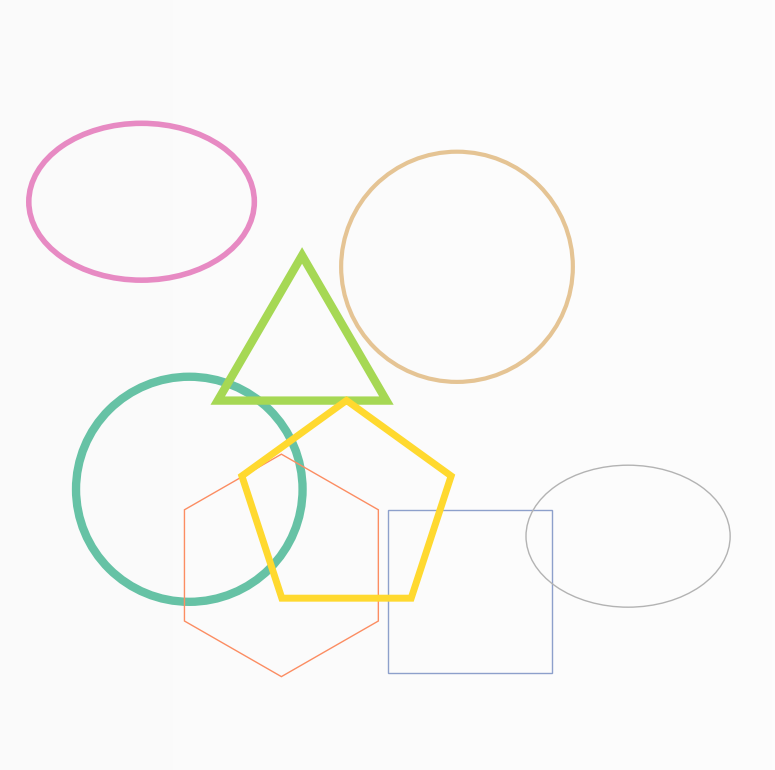[{"shape": "circle", "thickness": 3, "radius": 0.73, "center": [0.244, 0.365]}, {"shape": "hexagon", "thickness": 0.5, "radius": 0.72, "center": [0.363, 0.266]}, {"shape": "square", "thickness": 0.5, "radius": 0.53, "center": [0.607, 0.232]}, {"shape": "oval", "thickness": 2, "radius": 0.73, "center": [0.183, 0.738]}, {"shape": "triangle", "thickness": 3, "radius": 0.63, "center": [0.39, 0.543]}, {"shape": "pentagon", "thickness": 2.5, "radius": 0.71, "center": [0.447, 0.338]}, {"shape": "circle", "thickness": 1.5, "radius": 0.75, "center": [0.59, 0.654]}, {"shape": "oval", "thickness": 0.5, "radius": 0.66, "center": [0.81, 0.304]}]